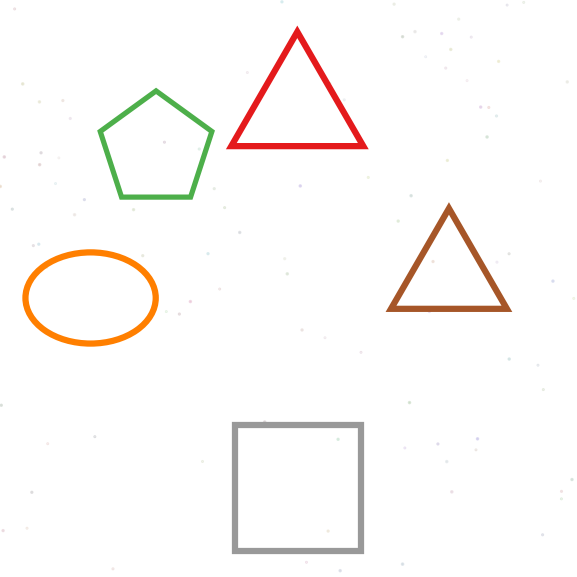[{"shape": "triangle", "thickness": 3, "radius": 0.66, "center": [0.515, 0.812]}, {"shape": "pentagon", "thickness": 2.5, "radius": 0.51, "center": [0.27, 0.74]}, {"shape": "oval", "thickness": 3, "radius": 0.56, "center": [0.157, 0.483]}, {"shape": "triangle", "thickness": 3, "radius": 0.58, "center": [0.777, 0.522]}, {"shape": "square", "thickness": 3, "radius": 0.55, "center": [0.516, 0.153]}]